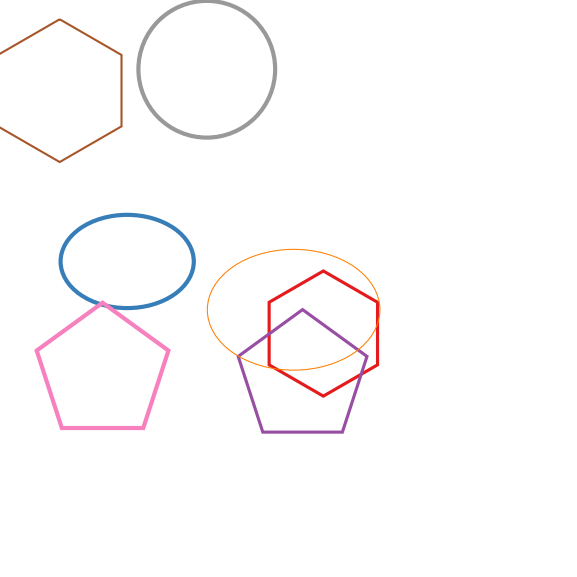[{"shape": "hexagon", "thickness": 1.5, "radius": 0.54, "center": [0.56, 0.422]}, {"shape": "oval", "thickness": 2, "radius": 0.58, "center": [0.22, 0.546]}, {"shape": "pentagon", "thickness": 1.5, "radius": 0.59, "center": [0.524, 0.346]}, {"shape": "oval", "thickness": 0.5, "radius": 0.75, "center": [0.508, 0.463]}, {"shape": "hexagon", "thickness": 1, "radius": 0.62, "center": [0.103, 0.842]}, {"shape": "pentagon", "thickness": 2, "radius": 0.6, "center": [0.178, 0.355]}, {"shape": "circle", "thickness": 2, "radius": 0.59, "center": [0.358, 0.879]}]